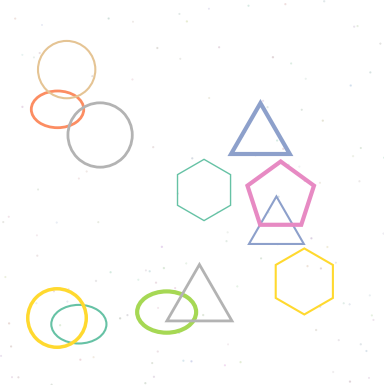[{"shape": "oval", "thickness": 1.5, "radius": 0.36, "center": [0.205, 0.158]}, {"shape": "hexagon", "thickness": 1, "radius": 0.4, "center": [0.53, 0.507]}, {"shape": "oval", "thickness": 2, "radius": 0.34, "center": [0.149, 0.716]}, {"shape": "triangle", "thickness": 1.5, "radius": 0.41, "center": [0.718, 0.407]}, {"shape": "triangle", "thickness": 3, "radius": 0.44, "center": [0.676, 0.644]}, {"shape": "pentagon", "thickness": 3, "radius": 0.45, "center": [0.729, 0.49]}, {"shape": "oval", "thickness": 3, "radius": 0.38, "center": [0.433, 0.189]}, {"shape": "hexagon", "thickness": 1.5, "radius": 0.43, "center": [0.79, 0.269]}, {"shape": "circle", "thickness": 2.5, "radius": 0.38, "center": [0.148, 0.174]}, {"shape": "circle", "thickness": 1.5, "radius": 0.37, "center": [0.173, 0.819]}, {"shape": "circle", "thickness": 2, "radius": 0.42, "center": [0.26, 0.649]}, {"shape": "triangle", "thickness": 2, "radius": 0.49, "center": [0.518, 0.215]}]